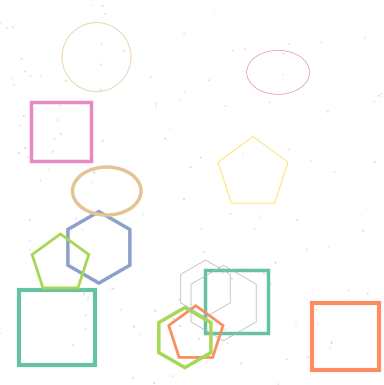[{"shape": "square", "thickness": 2.5, "radius": 0.41, "center": [0.614, 0.217]}, {"shape": "square", "thickness": 3, "radius": 0.49, "center": [0.148, 0.15]}, {"shape": "pentagon", "thickness": 2, "radius": 0.37, "center": [0.509, 0.132]}, {"shape": "square", "thickness": 3, "radius": 0.43, "center": [0.897, 0.125]}, {"shape": "hexagon", "thickness": 2.5, "radius": 0.46, "center": [0.257, 0.358]}, {"shape": "oval", "thickness": 0.5, "radius": 0.41, "center": [0.722, 0.812]}, {"shape": "square", "thickness": 2.5, "radius": 0.39, "center": [0.159, 0.658]}, {"shape": "hexagon", "thickness": 2.5, "radius": 0.39, "center": [0.48, 0.123]}, {"shape": "pentagon", "thickness": 2, "radius": 0.39, "center": [0.157, 0.315]}, {"shape": "pentagon", "thickness": 0.5, "radius": 0.48, "center": [0.657, 0.55]}, {"shape": "oval", "thickness": 2.5, "radius": 0.45, "center": [0.277, 0.504]}, {"shape": "circle", "thickness": 0.5, "radius": 0.45, "center": [0.251, 0.852]}, {"shape": "hexagon", "thickness": 0.5, "radius": 0.49, "center": [0.581, 0.213]}, {"shape": "hexagon", "thickness": 0.5, "radius": 0.37, "center": [0.534, 0.25]}]